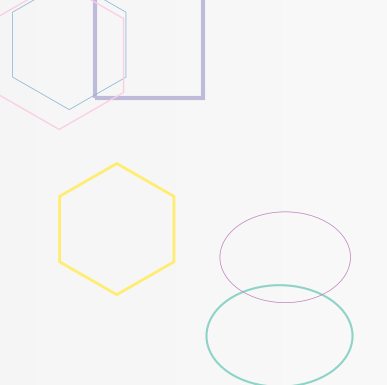[{"shape": "oval", "thickness": 1.5, "radius": 0.94, "center": [0.721, 0.127]}, {"shape": "square", "thickness": 3, "radius": 0.7, "center": [0.384, 0.884]}, {"shape": "hexagon", "thickness": 0.5, "radius": 0.84, "center": [0.179, 0.884]}, {"shape": "hexagon", "thickness": 1, "radius": 0.96, "center": [0.153, 0.856]}, {"shape": "oval", "thickness": 0.5, "radius": 0.84, "center": [0.736, 0.332]}, {"shape": "hexagon", "thickness": 2, "radius": 0.85, "center": [0.301, 0.405]}]